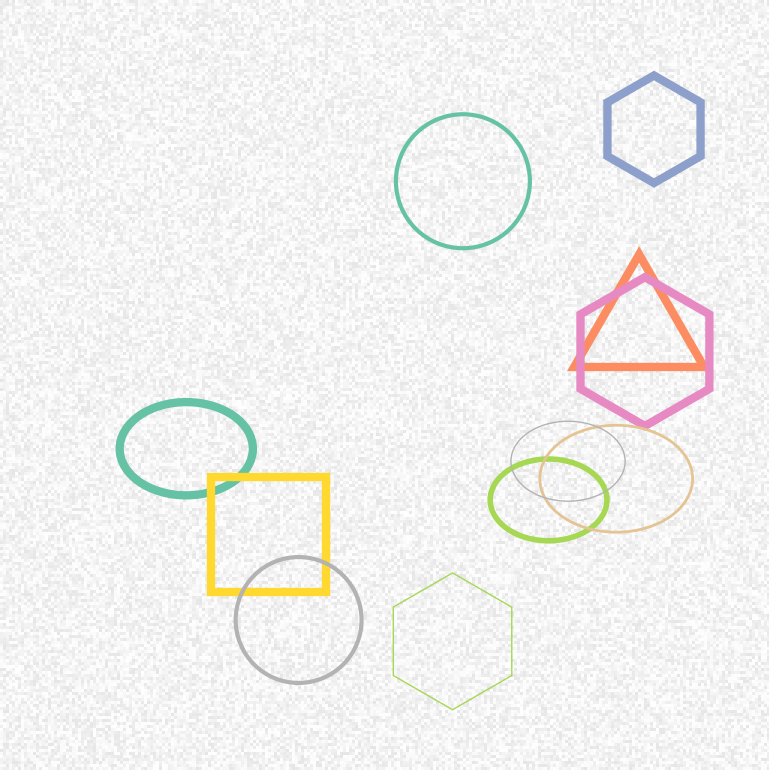[{"shape": "oval", "thickness": 3, "radius": 0.43, "center": [0.242, 0.417]}, {"shape": "circle", "thickness": 1.5, "radius": 0.43, "center": [0.601, 0.765]}, {"shape": "triangle", "thickness": 3, "radius": 0.49, "center": [0.83, 0.572]}, {"shape": "hexagon", "thickness": 3, "radius": 0.35, "center": [0.849, 0.832]}, {"shape": "hexagon", "thickness": 3, "radius": 0.48, "center": [0.838, 0.543]}, {"shape": "hexagon", "thickness": 0.5, "radius": 0.44, "center": [0.588, 0.167]}, {"shape": "oval", "thickness": 2, "radius": 0.38, "center": [0.712, 0.351]}, {"shape": "square", "thickness": 3, "radius": 0.37, "center": [0.349, 0.306]}, {"shape": "oval", "thickness": 1, "radius": 0.5, "center": [0.8, 0.378]}, {"shape": "oval", "thickness": 0.5, "radius": 0.37, "center": [0.738, 0.401]}, {"shape": "circle", "thickness": 1.5, "radius": 0.41, "center": [0.388, 0.195]}]